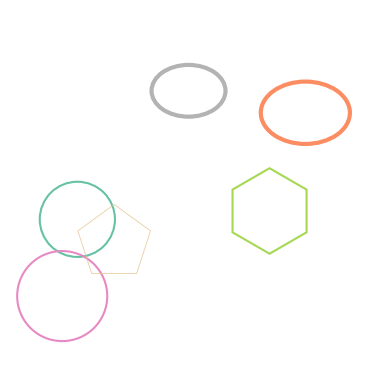[{"shape": "circle", "thickness": 1.5, "radius": 0.49, "center": [0.201, 0.43]}, {"shape": "oval", "thickness": 3, "radius": 0.58, "center": [0.793, 0.707]}, {"shape": "circle", "thickness": 1.5, "radius": 0.58, "center": [0.162, 0.231]}, {"shape": "hexagon", "thickness": 1.5, "radius": 0.56, "center": [0.7, 0.452]}, {"shape": "pentagon", "thickness": 0.5, "radius": 0.5, "center": [0.297, 0.37]}, {"shape": "oval", "thickness": 3, "radius": 0.48, "center": [0.49, 0.764]}]